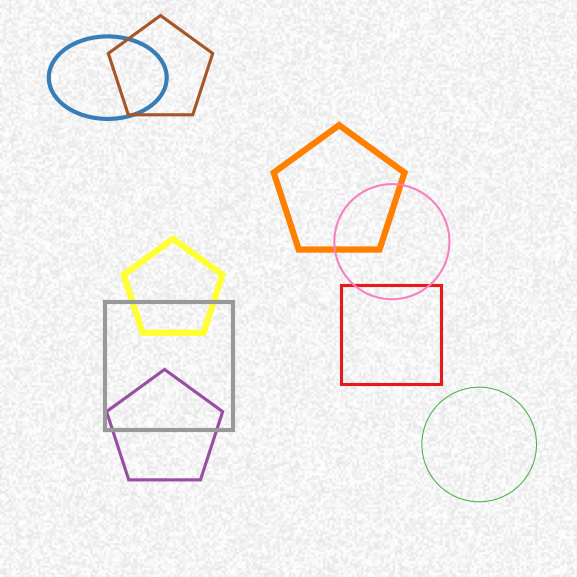[{"shape": "square", "thickness": 1.5, "radius": 0.43, "center": [0.677, 0.42]}, {"shape": "oval", "thickness": 2, "radius": 0.51, "center": [0.187, 0.865]}, {"shape": "circle", "thickness": 0.5, "radius": 0.5, "center": [0.83, 0.229]}, {"shape": "pentagon", "thickness": 1.5, "radius": 0.53, "center": [0.285, 0.254]}, {"shape": "pentagon", "thickness": 3, "radius": 0.6, "center": [0.587, 0.663]}, {"shape": "pentagon", "thickness": 3, "radius": 0.45, "center": [0.3, 0.496]}, {"shape": "pentagon", "thickness": 1.5, "radius": 0.48, "center": [0.278, 0.877]}, {"shape": "circle", "thickness": 1, "radius": 0.5, "center": [0.679, 0.581]}, {"shape": "square", "thickness": 2, "radius": 0.55, "center": [0.293, 0.366]}]